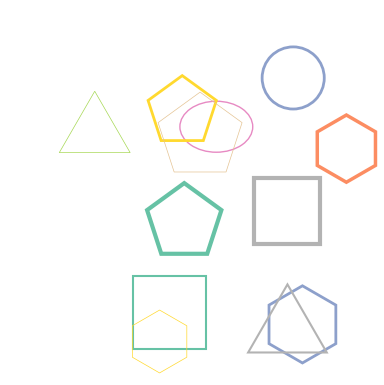[{"shape": "square", "thickness": 1.5, "radius": 0.47, "center": [0.44, 0.189]}, {"shape": "pentagon", "thickness": 3, "radius": 0.51, "center": [0.479, 0.423]}, {"shape": "hexagon", "thickness": 2.5, "radius": 0.44, "center": [0.9, 0.614]}, {"shape": "hexagon", "thickness": 2, "radius": 0.5, "center": [0.786, 0.157]}, {"shape": "circle", "thickness": 2, "radius": 0.4, "center": [0.762, 0.798]}, {"shape": "oval", "thickness": 1, "radius": 0.47, "center": [0.562, 0.671]}, {"shape": "triangle", "thickness": 0.5, "radius": 0.53, "center": [0.246, 0.657]}, {"shape": "hexagon", "thickness": 0.5, "radius": 0.41, "center": [0.414, 0.113]}, {"shape": "pentagon", "thickness": 2, "radius": 0.47, "center": [0.473, 0.71]}, {"shape": "pentagon", "thickness": 0.5, "radius": 0.57, "center": [0.52, 0.646]}, {"shape": "square", "thickness": 3, "radius": 0.43, "center": [0.746, 0.452]}, {"shape": "triangle", "thickness": 1.5, "radius": 0.59, "center": [0.747, 0.143]}]